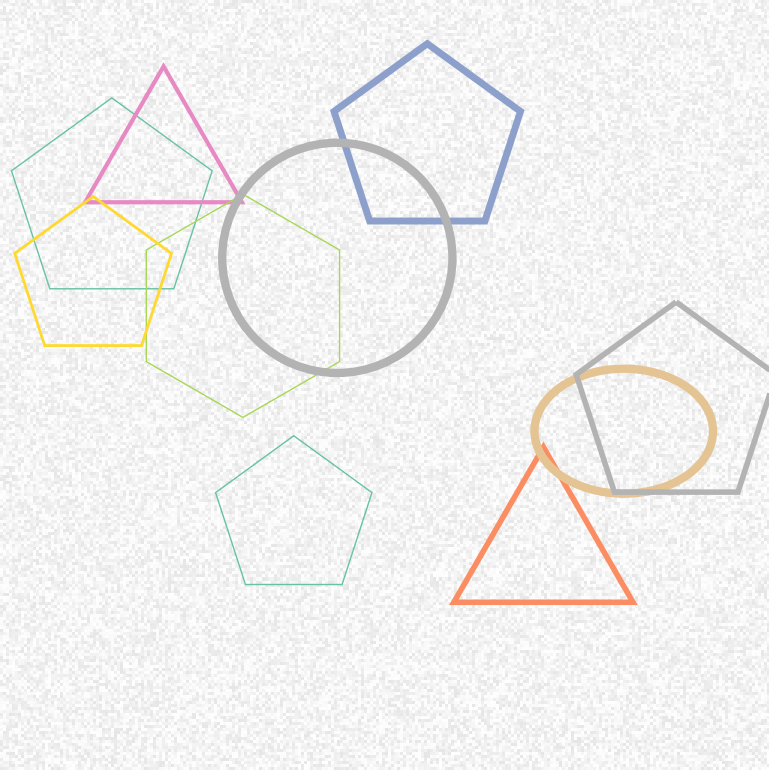[{"shape": "pentagon", "thickness": 0.5, "radius": 0.53, "center": [0.382, 0.327]}, {"shape": "pentagon", "thickness": 0.5, "radius": 0.69, "center": [0.145, 0.736]}, {"shape": "triangle", "thickness": 2, "radius": 0.67, "center": [0.706, 0.285]}, {"shape": "pentagon", "thickness": 2.5, "radius": 0.64, "center": [0.555, 0.816]}, {"shape": "triangle", "thickness": 1.5, "radius": 0.59, "center": [0.212, 0.796]}, {"shape": "hexagon", "thickness": 0.5, "radius": 0.72, "center": [0.315, 0.603]}, {"shape": "pentagon", "thickness": 1, "radius": 0.54, "center": [0.121, 0.638]}, {"shape": "oval", "thickness": 3, "radius": 0.58, "center": [0.81, 0.44]}, {"shape": "pentagon", "thickness": 2, "radius": 0.68, "center": [0.878, 0.471]}, {"shape": "circle", "thickness": 3, "radius": 0.75, "center": [0.438, 0.665]}]